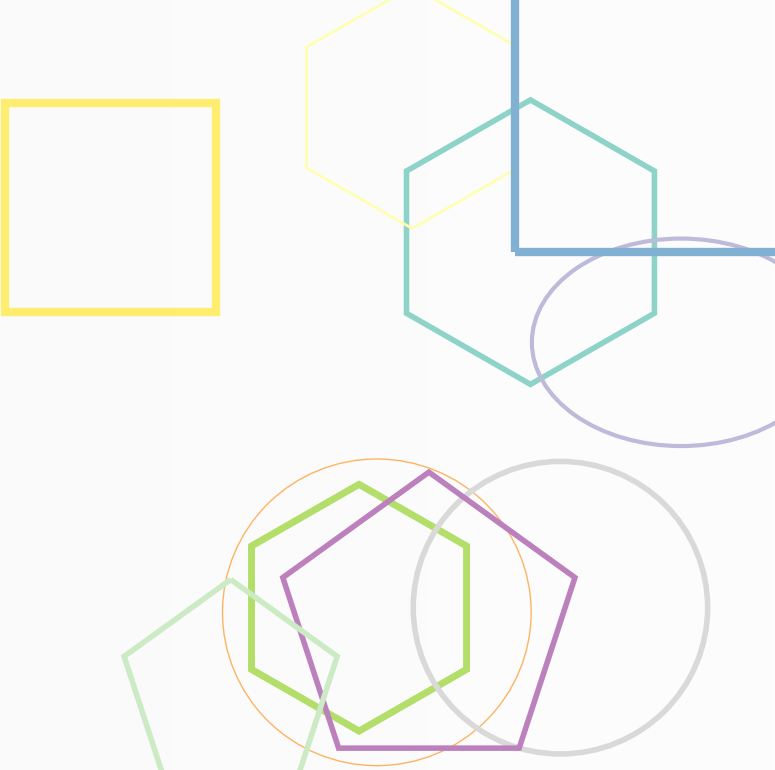[{"shape": "hexagon", "thickness": 2, "radius": 0.92, "center": [0.684, 0.686]}, {"shape": "hexagon", "thickness": 1, "radius": 0.79, "center": [0.532, 0.86]}, {"shape": "oval", "thickness": 1.5, "radius": 0.96, "center": [0.879, 0.555]}, {"shape": "square", "thickness": 3, "radius": 0.96, "center": [0.855, 0.864]}, {"shape": "circle", "thickness": 0.5, "radius": 1.0, "center": [0.486, 0.205]}, {"shape": "hexagon", "thickness": 2.5, "radius": 0.8, "center": [0.463, 0.211]}, {"shape": "circle", "thickness": 2, "radius": 0.95, "center": [0.723, 0.211]}, {"shape": "pentagon", "thickness": 2, "radius": 0.99, "center": [0.553, 0.189]}, {"shape": "pentagon", "thickness": 2, "radius": 0.72, "center": [0.298, 0.103]}, {"shape": "square", "thickness": 3, "radius": 0.68, "center": [0.142, 0.731]}]